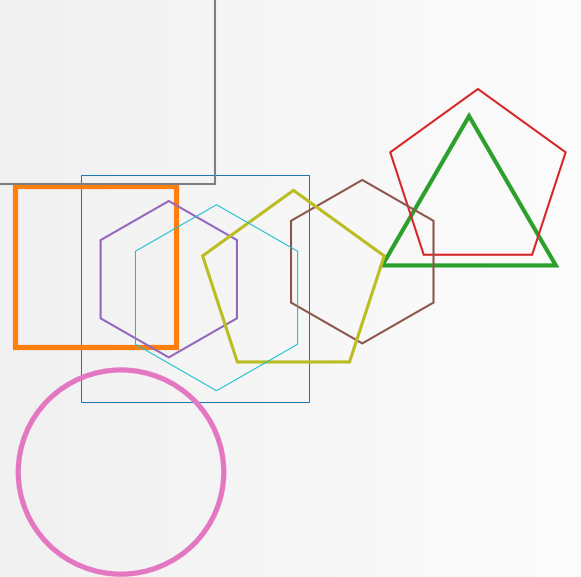[{"shape": "square", "thickness": 0.5, "radius": 0.98, "center": [0.335, 0.499]}, {"shape": "square", "thickness": 2.5, "radius": 0.69, "center": [0.164, 0.537]}, {"shape": "triangle", "thickness": 2, "radius": 0.86, "center": [0.807, 0.626]}, {"shape": "pentagon", "thickness": 1, "radius": 0.79, "center": [0.822, 0.686]}, {"shape": "hexagon", "thickness": 1, "radius": 0.68, "center": [0.29, 0.516]}, {"shape": "hexagon", "thickness": 1, "radius": 0.71, "center": [0.623, 0.546]}, {"shape": "circle", "thickness": 2.5, "radius": 0.88, "center": [0.208, 0.182]}, {"shape": "square", "thickness": 1, "radius": 0.96, "center": [0.178, 0.872]}, {"shape": "pentagon", "thickness": 1.5, "radius": 0.82, "center": [0.505, 0.505]}, {"shape": "hexagon", "thickness": 0.5, "radius": 0.81, "center": [0.373, 0.484]}]